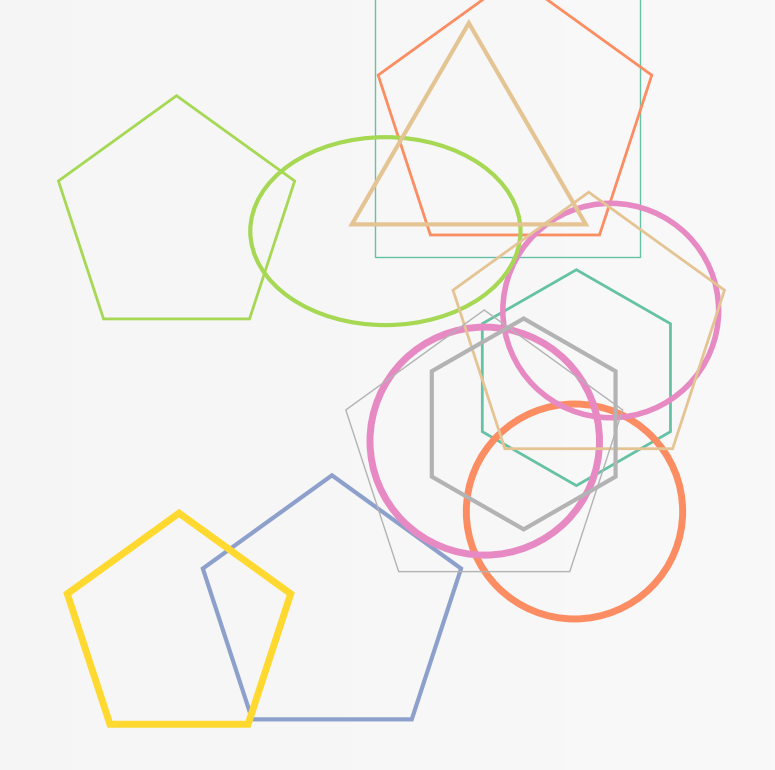[{"shape": "hexagon", "thickness": 1, "radius": 0.7, "center": [0.744, 0.51]}, {"shape": "square", "thickness": 0.5, "radius": 0.85, "center": [0.655, 0.837]}, {"shape": "circle", "thickness": 2.5, "radius": 0.7, "center": [0.741, 0.336]}, {"shape": "pentagon", "thickness": 1, "radius": 0.93, "center": [0.664, 0.845]}, {"shape": "pentagon", "thickness": 1.5, "radius": 0.88, "center": [0.428, 0.207]}, {"shape": "circle", "thickness": 2.5, "radius": 0.74, "center": [0.625, 0.427]}, {"shape": "circle", "thickness": 2, "radius": 0.7, "center": [0.788, 0.597]}, {"shape": "pentagon", "thickness": 1, "radius": 0.8, "center": [0.228, 0.715]}, {"shape": "oval", "thickness": 1.5, "radius": 0.87, "center": [0.497, 0.7]}, {"shape": "pentagon", "thickness": 2.5, "radius": 0.76, "center": [0.231, 0.182]}, {"shape": "triangle", "thickness": 1.5, "radius": 0.87, "center": [0.605, 0.796]}, {"shape": "pentagon", "thickness": 1, "radius": 0.92, "center": [0.76, 0.566]}, {"shape": "hexagon", "thickness": 1.5, "radius": 0.68, "center": [0.676, 0.449]}, {"shape": "pentagon", "thickness": 0.5, "radius": 0.94, "center": [0.625, 0.41]}]